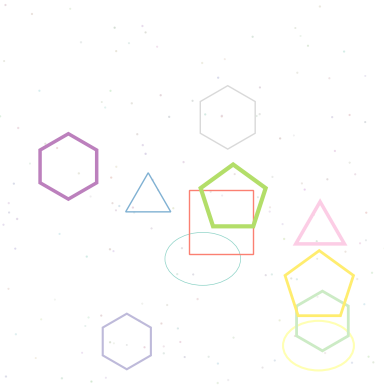[{"shape": "oval", "thickness": 0.5, "radius": 0.49, "center": [0.527, 0.328]}, {"shape": "oval", "thickness": 1.5, "radius": 0.46, "center": [0.827, 0.102]}, {"shape": "hexagon", "thickness": 1.5, "radius": 0.36, "center": [0.329, 0.113]}, {"shape": "square", "thickness": 1, "radius": 0.42, "center": [0.573, 0.424]}, {"shape": "triangle", "thickness": 1, "radius": 0.34, "center": [0.385, 0.484]}, {"shape": "pentagon", "thickness": 3, "radius": 0.44, "center": [0.606, 0.484]}, {"shape": "triangle", "thickness": 2.5, "radius": 0.37, "center": [0.831, 0.403]}, {"shape": "hexagon", "thickness": 1, "radius": 0.41, "center": [0.592, 0.695]}, {"shape": "hexagon", "thickness": 2.5, "radius": 0.42, "center": [0.178, 0.568]}, {"shape": "hexagon", "thickness": 2, "radius": 0.39, "center": [0.837, 0.166]}, {"shape": "pentagon", "thickness": 2, "radius": 0.47, "center": [0.829, 0.256]}]